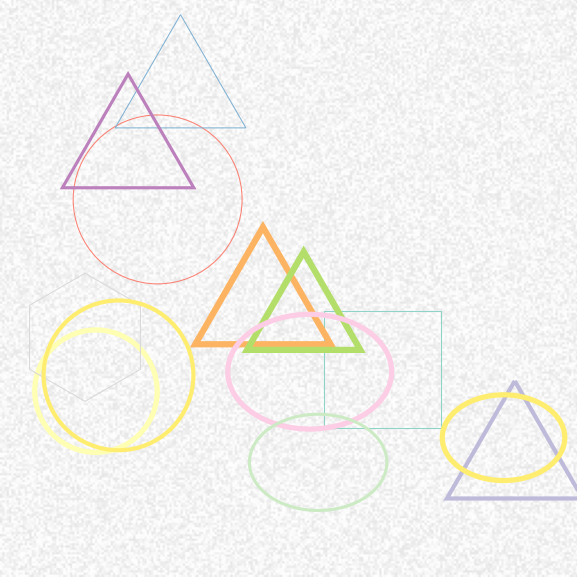[{"shape": "square", "thickness": 0.5, "radius": 0.51, "center": [0.663, 0.359]}, {"shape": "circle", "thickness": 2.5, "radius": 0.53, "center": [0.166, 0.322]}, {"shape": "triangle", "thickness": 2, "radius": 0.68, "center": [0.891, 0.204]}, {"shape": "circle", "thickness": 0.5, "radius": 0.73, "center": [0.273, 0.654]}, {"shape": "triangle", "thickness": 0.5, "radius": 0.65, "center": [0.313, 0.843]}, {"shape": "triangle", "thickness": 3, "radius": 0.68, "center": [0.455, 0.471]}, {"shape": "triangle", "thickness": 3, "radius": 0.57, "center": [0.526, 0.45]}, {"shape": "oval", "thickness": 2.5, "radius": 0.71, "center": [0.536, 0.356]}, {"shape": "hexagon", "thickness": 0.5, "radius": 0.55, "center": [0.147, 0.415]}, {"shape": "triangle", "thickness": 1.5, "radius": 0.66, "center": [0.222, 0.74]}, {"shape": "oval", "thickness": 1.5, "radius": 0.6, "center": [0.551, 0.199]}, {"shape": "oval", "thickness": 2.5, "radius": 0.53, "center": [0.872, 0.241]}, {"shape": "circle", "thickness": 2, "radius": 0.65, "center": [0.205, 0.349]}]